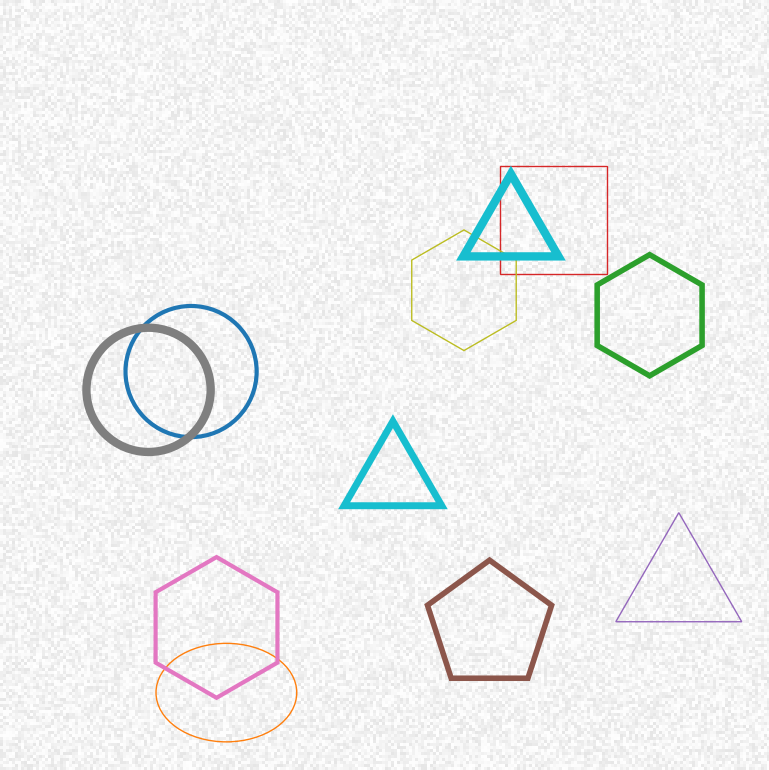[{"shape": "circle", "thickness": 1.5, "radius": 0.43, "center": [0.248, 0.517]}, {"shape": "oval", "thickness": 0.5, "radius": 0.46, "center": [0.294, 0.101]}, {"shape": "hexagon", "thickness": 2, "radius": 0.39, "center": [0.844, 0.591]}, {"shape": "square", "thickness": 0.5, "radius": 0.35, "center": [0.719, 0.714]}, {"shape": "triangle", "thickness": 0.5, "radius": 0.47, "center": [0.882, 0.24]}, {"shape": "pentagon", "thickness": 2, "radius": 0.42, "center": [0.636, 0.188]}, {"shape": "hexagon", "thickness": 1.5, "radius": 0.46, "center": [0.281, 0.185]}, {"shape": "circle", "thickness": 3, "radius": 0.4, "center": [0.193, 0.494]}, {"shape": "hexagon", "thickness": 0.5, "radius": 0.39, "center": [0.603, 0.623]}, {"shape": "triangle", "thickness": 2.5, "radius": 0.37, "center": [0.51, 0.38]}, {"shape": "triangle", "thickness": 3, "radius": 0.36, "center": [0.664, 0.703]}]